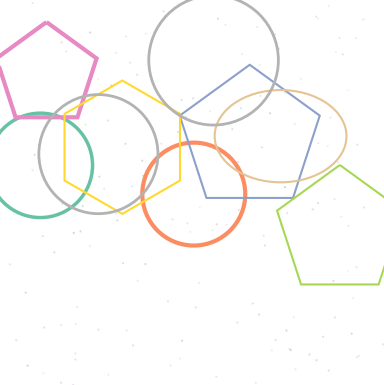[{"shape": "circle", "thickness": 2.5, "radius": 0.68, "center": [0.105, 0.57]}, {"shape": "circle", "thickness": 3, "radius": 0.67, "center": [0.503, 0.496]}, {"shape": "pentagon", "thickness": 1.5, "radius": 0.96, "center": [0.649, 0.641]}, {"shape": "pentagon", "thickness": 3, "radius": 0.68, "center": [0.121, 0.806]}, {"shape": "pentagon", "thickness": 1.5, "radius": 0.86, "center": [0.883, 0.4]}, {"shape": "hexagon", "thickness": 1.5, "radius": 0.87, "center": [0.318, 0.618]}, {"shape": "oval", "thickness": 1.5, "radius": 0.86, "center": [0.729, 0.646]}, {"shape": "circle", "thickness": 2, "radius": 0.84, "center": [0.555, 0.844]}, {"shape": "circle", "thickness": 2, "radius": 0.77, "center": [0.256, 0.6]}]